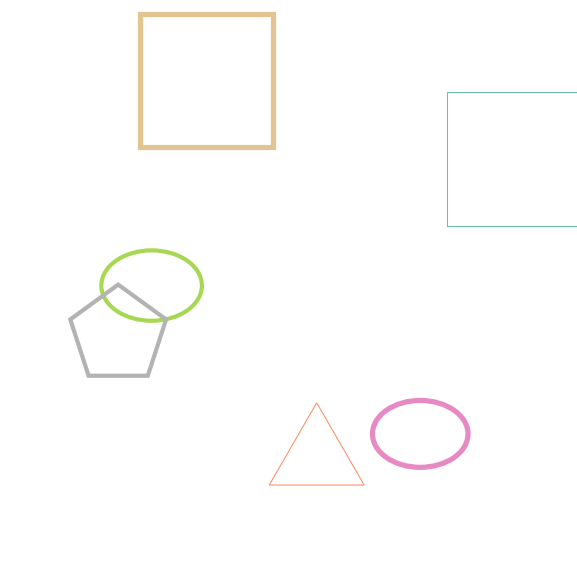[{"shape": "square", "thickness": 0.5, "radius": 0.58, "center": [0.89, 0.724]}, {"shape": "triangle", "thickness": 0.5, "radius": 0.47, "center": [0.548, 0.207]}, {"shape": "oval", "thickness": 2.5, "radius": 0.41, "center": [0.728, 0.248]}, {"shape": "oval", "thickness": 2, "radius": 0.44, "center": [0.263, 0.505]}, {"shape": "square", "thickness": 2.5, "radius": 0.57, "center": [0.357, 0.859]}, {"shape": "pentagon", "thickness": 2, "radius": 0.44, "center": [0.205, 0.419]}]